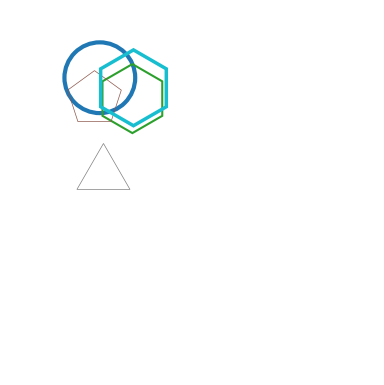[{"shape": "circle", "thickness": 3, "radius": 0.46, "center": [0.259, 0.798]}, {"shape": "hexagon", "thickness": 1.5, "radius": 0.45, "center": [0.344, 0.744]}, {"shape": "pentagon", "thickness": 0.5, "radius": 0.37, "center": [0.245, 0.743]}, {"shape": "triangle", "thickness": 0.5, "radius": 0.4, "center": [0.269, 0.548]}, {"shape": "hexagon", "thickness": 2.5, "radius": 0.49, "center": [0.347, 0.772]}]